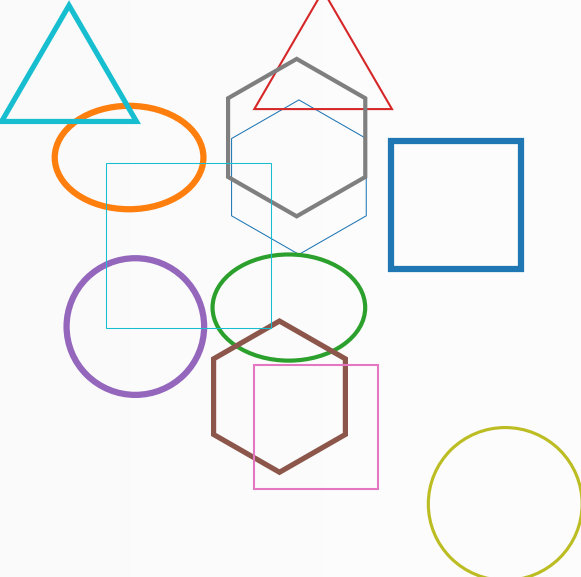[{"shape": "hexagon", "thickness": 0.5, "radius": 0.67, "center": [0.514, 0.692]}, {"shape": "square", "thickness": 3, "radius": 0.56, "center": [0.785, 0.644]}, {"shape": "oval", "thickness": 3, "radius": 0.64, "center": [0.222, 0.726]}, {"shape": "oval", "thickness": 2, "radius": 0.66, "center": [0.497, 0.467]}, {"shape": "triangle", "thickness": 1, "radius": 0.68, "center": [0.556, 0.879]}, {"shape": "circle", "thickness": 3, "radius": 0.59, "center": [0.233, 0.434]}, {"shape": "hexagon", "thickness": 2.5, "radius": 0.65, "center": [0.481, 0.312]}, {"shape": "square", "thickness": 1, "radius": 0.54, "center": [0.544, 0.259]}, {"shape": "hexagon", "thickness": 2, "radius": 0.68, "center": [0.51, 0.761]}, {"shape": "circle", "thickness": 1.5, "radius": 0.66, "center": [0.869, 0.126]}, {"shape": "square", "thickness": 0.5, "radius": 0.71, "center": [0.324, 0.574]}, {"shape": "triangle", "thickness": 2.5, "radius": 0.67, "center": [0.119, 0.856]}]